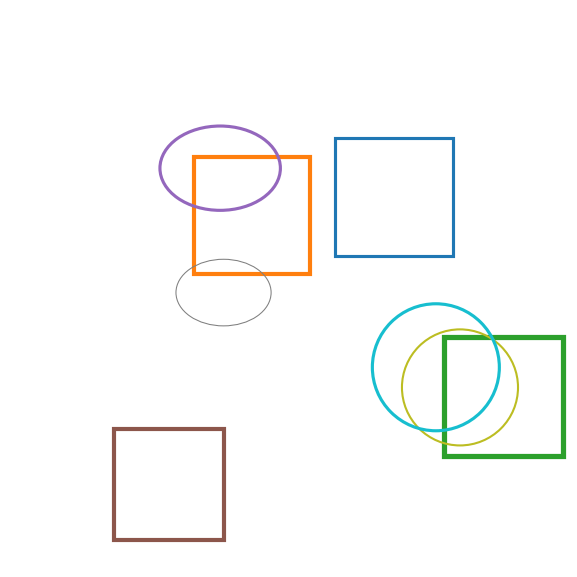[{"shape": "square", "thickness": 1.5, "radius": 0.51, "center": [0.682, 0.657]}, {"shape": "square", "thickness": 2, "radius": 0.5, "center": [0.436, 0.626]}, {"shape": "square", "thickness": 2.5, "radius": 0.51, "center": [0.872, 0.312]}, {"shape": "oval", "thickness": 1.5, "radius": 0.52, "center": [0.381, 0.708]}, {"shape": "square", "thickness": 2, "radius": 0.48, "center": [0.293, 0.161]}, {"shape": "oval", "thickness": 0.5, "radius": 0.41, "center": [0.387, 0.493]}, {"shape": "circle", "thickness": 1, "radius": 0.5, "center": [0.797, 0.328]}, {"shape": "circle", "thickness": 1.5, "radius": 0.55, "center": [0.755, 0.363]}]